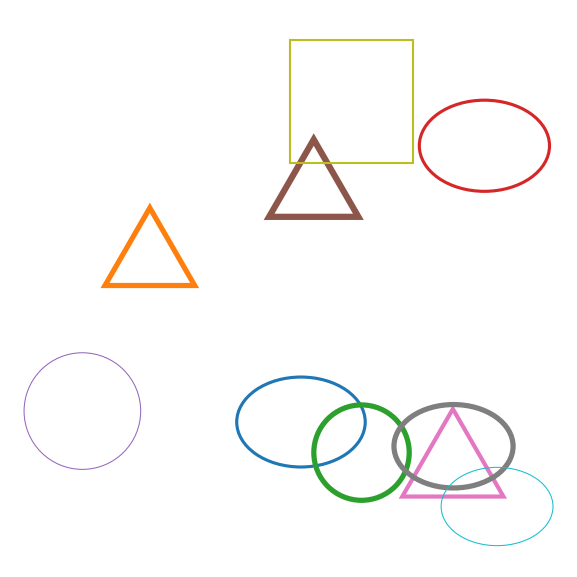[{"shape": "oval", "thickness": 1.5, "radius": 0.56, "center": [0.521, 0.268]}, {"shape": "triangle", "thickness": 2.5, "radius": 0.45, "center": [0.259, 0.55]}, {"shape": "circle", "thickness": 2.5, "radius": 0.41, "center": [0.626, 0.215]}, {"shape": "oval", "thickness": 1.5, "radius": 0.56, "center": [0.839, 0.747]}, {"shape": "circle", "thickness": 0.5, "radius": 0.5, "center": [0.143, 0.287]}, {"shape": "triangle", "thickness": 3, "radius": 0.45, "center": [0.543, 0.668]}, {"shape": "triangle", "thickness": 2, "radius": 0.51, "center": [0.784, 0.19]}, {"shape": "oval", "thickness": 2.5, "radius": 0.52, "center": [0.785, 0.226]}, {"shape": "square", "thickness": 1, "radius": 0.53, "center": [0.609, 0.824]}, {"shape": "oval", "thickness": 0.5, "radius": 0.48, "center": [0.861, 0.122]}]